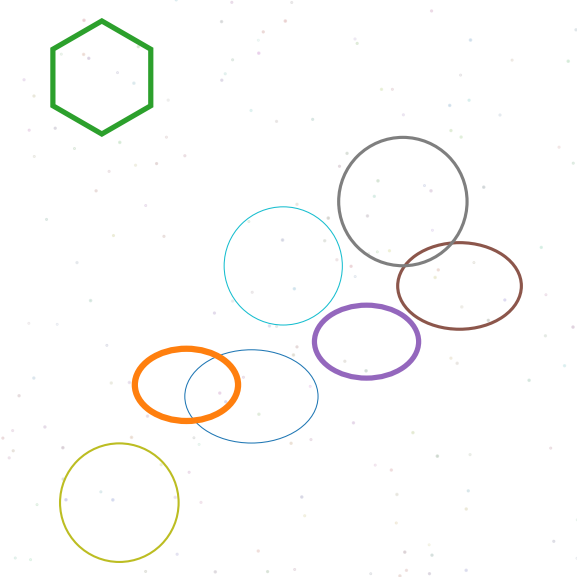[{"shape": "oval", "thickness": 0.5, "radius": 0.58, "center": [0.435, 0.313]}, {"shape": "oval", "thickness": 3, "radius": 0.45, "center": [0.323, 0.333]}, {"shape": "hexagon", "thickness": 2.5, "radius": 0.49, "center": [0.176, 0.865]}, {"shape": "oval", "thickness": 2.5, "radius": 0.45, "center": [0.635, 0.408]}, {"shape": "oval", "thickness": 1.5, "radius": 0.54, "center": [0.796, 0.504]}, {"shape": "circle", "thickness": 1.5, "radius": 0.56, "center": [0.698, 0.65]}, {"shape": "circle", "thickness": 1, "radius": 0.51, "center": [0.207, 0.129]}, {"shape": "circle", "thickness": 0.5, "radius": 0.51, "center": [0.49, 0.539]}]